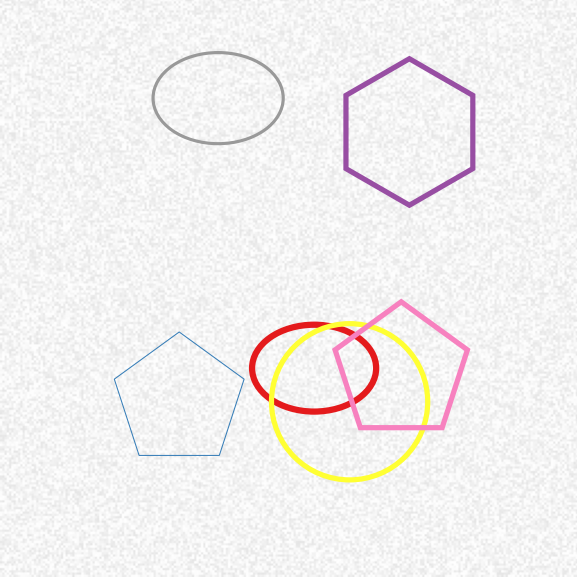[{"shape": "oval", "thickness": 3, "radius": 0.54, "center": [0.544, 0.362]}, {"shape": "pentagon", "thickness": 0.5, "radius": 0.59, "center": [0.31, 0.306]}, {"shape": "hexagon", "thickness": 2.5, "radius": 0.63, "center": [0.709, 0.771]}, {"shape": "circle", "thickness": 2.5, "radius": 0.68, "center": [0.605, 0.303]}, {"shape": "pentagon", "thickness": 2.5, "radius": 0.6, "center": [0.695, 0.356]}, {"shape": "oval", "thickness": 1.5, "radius": 0.56, "center": [0.378, 0.829]}]